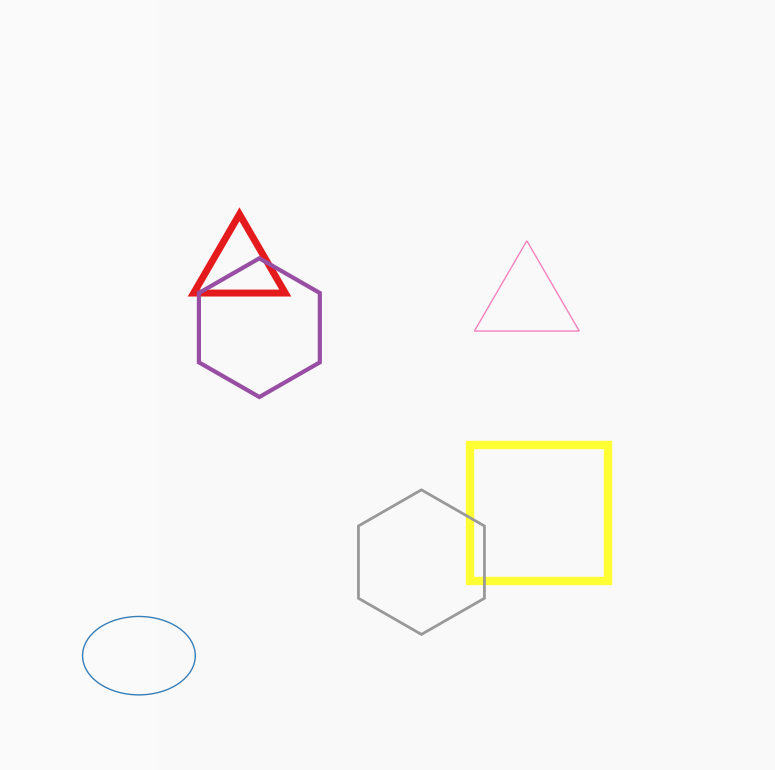[{"shape": "triangle", "thickness": 2.5, "radius": 0.34, "center": [0.309, 0.654]}, {"shape": "oval", "thickness": 0.5, "radius": 0.36, "center": [0.179, 0.148]}, {"shape": "hexagon", "thickness": 1.5, "radius": 0.45, "center": [0.335, 0.574]}, {"shape": "square", "thickness": 3, "radius": 0.44, "center": [0.695, 0.334]}, {"shape": "triangle", "thickness": 0.5, "radius": 0.39, "center": [0.68, 0.609]}, {"shape": "hexagon", "thickness": 1, "radius": 0.47, "center": [0.544, 0.27]}]